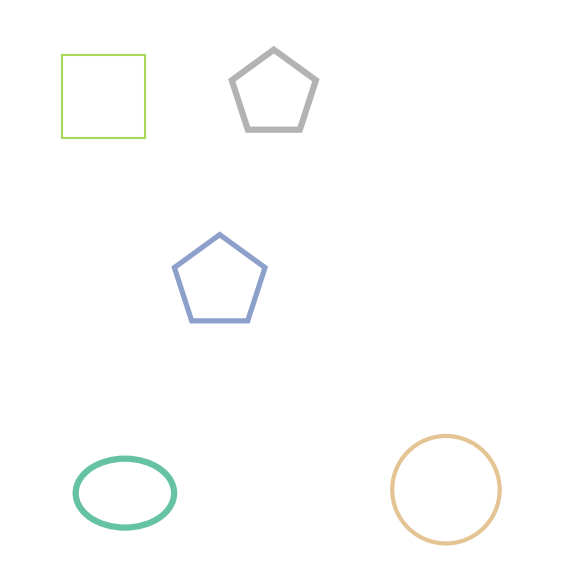[{"shape": "oval", "thickness": 3, "radius": 0.43, "center": [0.216, 0.145]}, {"shape": "pentagon", "thickness": 2.5, "radius": 0.41, "center": [0.38, 0.51]}, {"shape": "square", "thickness": 1, "radius": 0.36, "center": [0.179, 0.832]}, {"shape": "circle", "thickness": 2, "radius": 0.47, "center": [0.772, 0.151]}, {"shape": "pentagon", "thickness": 3, "radius": 0.38, "center": [0.474, 0.837]}]